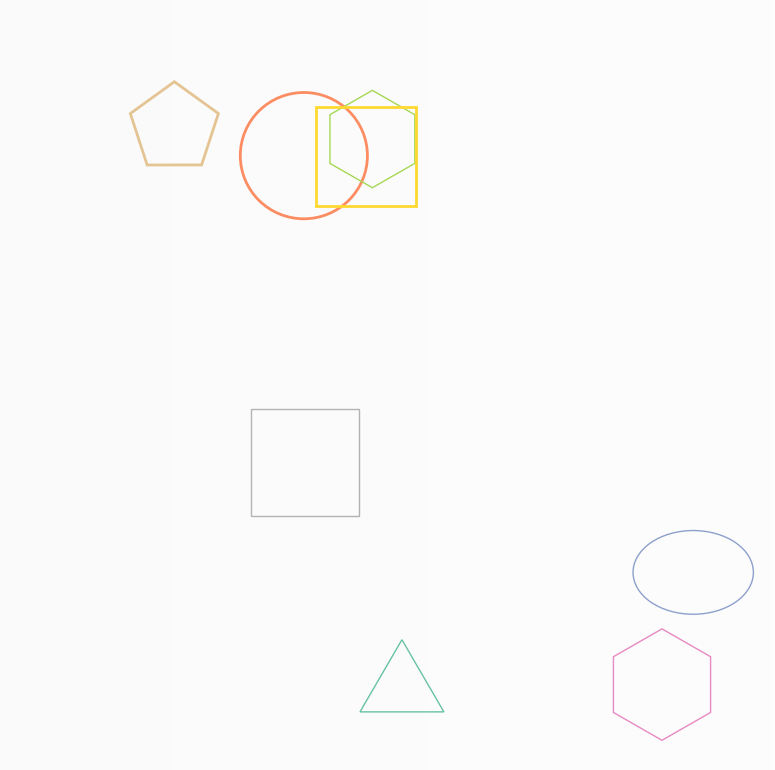[{"shape": "triangle", "thickness": 0.5, "radius": 0.31, "center": [0.519, 0.107]}, {"shape": "circle", "thickness": 1, "radius": 0.41, "center": [0.392, 0.798]}, {"shape": "oval", "thickness": 0.5, "radius": 0.39, "center": [0.894, 0.257]}, {"shape": "hexagon", "thickness": 0.5, "radius": 0.36, "center": [0.854, 0.111]}, {"shape": "hexagon", "thickness": 0.5, "radius": 0.32, "center": [0.48, 0.819]}, {"shape": "square", "thickness": 1, "radius": 0.32, "center": [0.472, 0.797]}, {"shape": "pentagon", "thickness": 1, "radius": 0.3, "center": [0.225, 0.834]}, {"shape": "square", "thickness": 0.5, "radius": 0.35, "center": [0.394, 0.4]}]